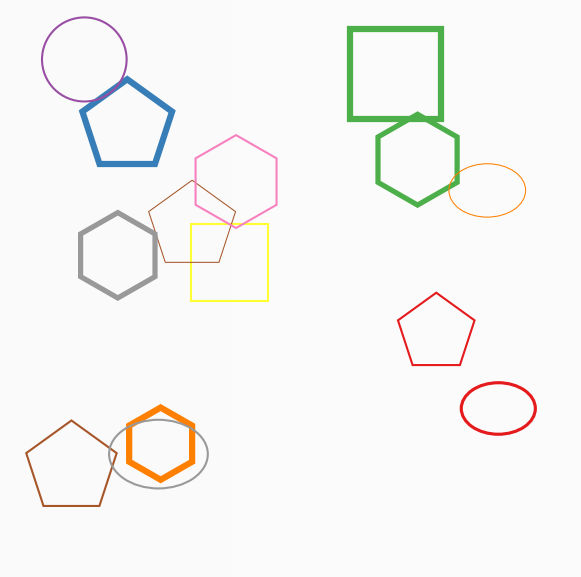[{"shape": "oval", "thickness": 1.5, "radius": 0.32, "center": [0.857, 0.292]}, {"shape": "pentagon", "thickness": 1, "radius": 0.35, "center": [0.751, 0.423]}, {"shape": "pentagon", "thickness": 3, "radius": 0.41, "center": [0.219, 0.781]}, {"shape": "hexagon", "thickness": 2.5, "radius": 0.39, "center": [0.718, 0.723]}, {"shape": "square", "thickness": 3, "radius": 0.39, "center": [0.68, 0.871]}, {"shape": "circle", "thickness": 1, "radius": 0.36, "center": [0.145, 0.896]}, {"shape": "oval", "thickness": 0.5, "radius": 0.33, "center": [0.838, 0.669]}, {"shape": "hexagon", "thickness": 3, "radius": 0.31, "center": [0.276, 0.231]}, {"shape": "square", "thickness": 1, "radius": 0.33, "center": [0.394, 0.545]}, {"shape": "pentagon", "thickness": 0.5, "radius": 0.39, "center": [0.331, 0.608]}, {"shape": "pentagon", "thickness": 1, "radius": 0.41, "center": [0.123, 0.189]}, {"shape": "hexagon", "thickness": 1, "radius": 0.4, "center": [0.406, 0.685]}, {"shape": "oval", "thickness": 1, "radius": 0.42, "center": [0.273, 0.213]}, {"shape": "hexagon", "thickness": 2.5, "radius": 0.37, "center": [0.203, 0.557]}]